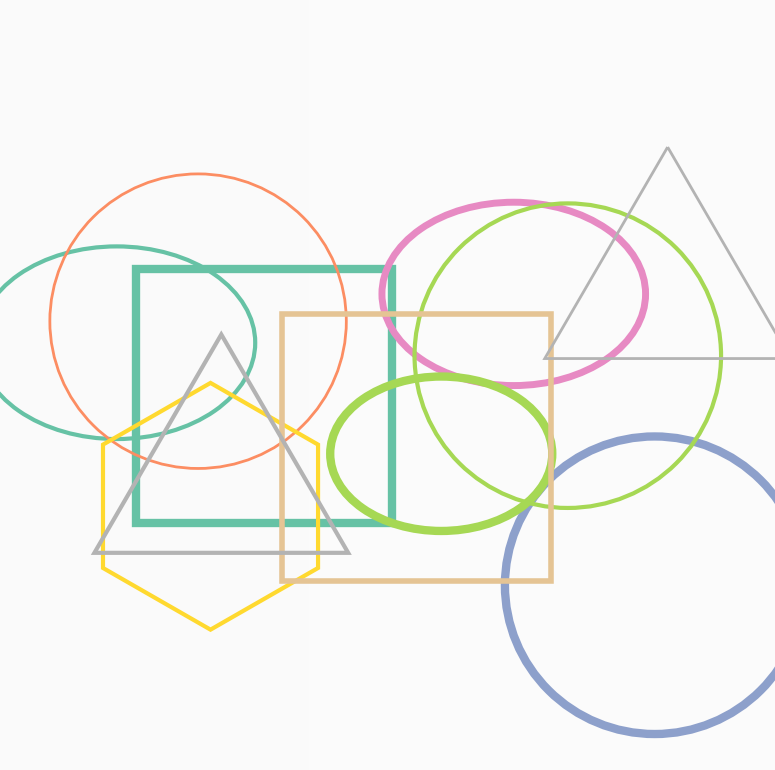[{"shape": "oval", "thickness": 1.5, "radius": 0.89, "center": [0.151, 0.555]}, {"shape": "square", "thickness": 3, "radius": 0.83, "center": [0.34, 0.485]}, {"shape": "circle", "thickness": 1, "radius": 0.96, "center": [0.256, 0.583]}, {"shape": "circle", "thickness": 3, "radius": 0.97, "center": [0.845, 0.24]}, {"shape": "oval", "thickness": 2.5, "radius": 0.85, "center": [0.663, 0.618]}, {"shape": "oval", "thickness": 3, "radius": 0.72, "center": [0.569, 0.411]}, {"shape": "circle", "thickness": 1.5, "radius": 0.99, "center": [0.733, 0.538]}, {"shape": "hexagon", "thickness": 1.5, "radius": 0.8, "center": [0.272, 0.342]}, {"shape": "square", "thickness": 2, "radius": 0.87, "center": [0.538, 0.419]}, {"shape": "triangle", "thickness": 1.5, "radius": 0.95, "center": [0.286, 0.377]}, {"shape": "triangle", "thickness": 1, "radius": 0.92, "center": [0.861, 0.626]}]